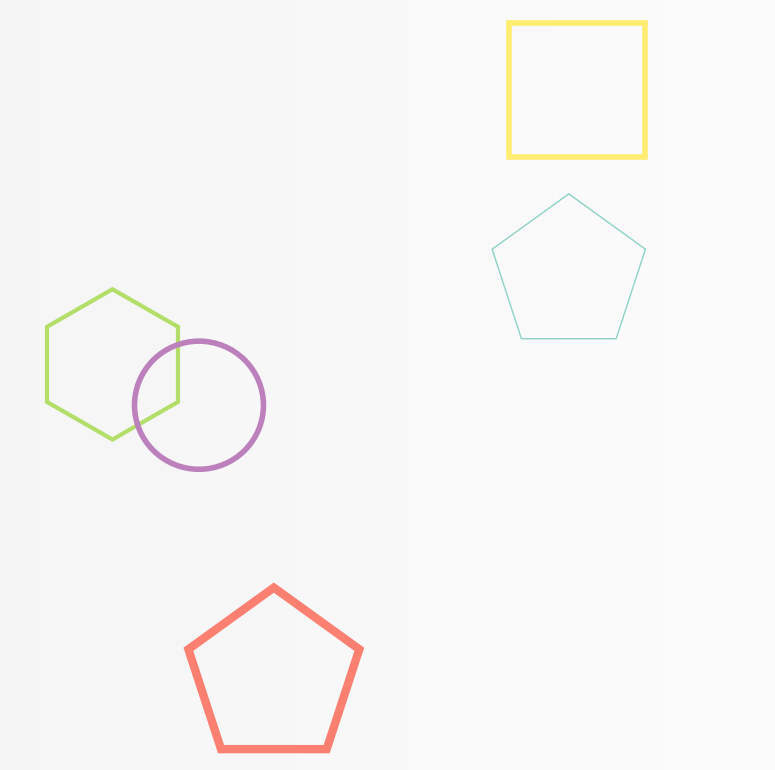[{"shape": "pentagon", "thickness": 0.5, "radius": 0.52, "center": [0.734, 0.644]}, {"shape": "pentagon", "thickness": 3, "radius": 0.58, "center": [0.353, 0.121]}, {"shape": "hexagon", "thickness": 1.5, "radius": 0.49, "center": [0.145, 0.527]}, {"shape": "circle", "thickness": 2, "radius": 0.42, "center": [0.257, 0.474]}, {"shape": "square", "thickness": 2, "radius": 0.44, "center": [0.745, 0.883]}]